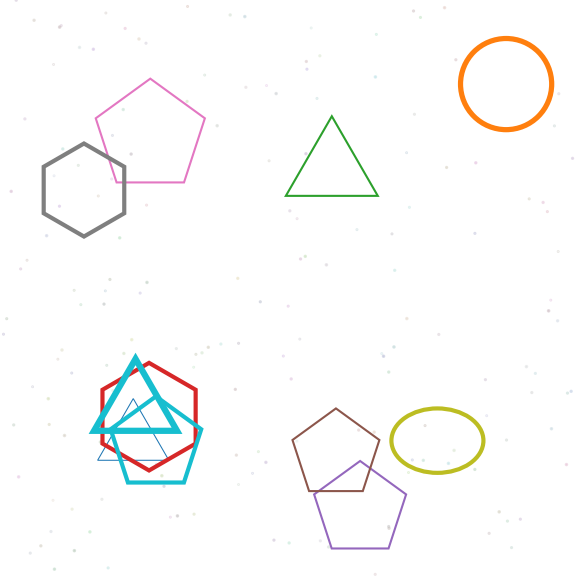[{"shape": "triangle", "thickness": 0.5, "radius": 0.36, "center": [0.231, 0.238]}, {"shape": "circle", "thickness": 2.5, "radius": 0.39, "center": [0.876, 0.854]}, {"shape": "triangle", "thickness": 1, "radius": 0.46, "center": [0.575, 0.706]}, {"shape": "hexagon", "thickness": 2, "radius": 0.47, "center": [0.258, 0.278]}, {"shape": "pentagon", "thickness": 1, "radius": 0.42, "center": [0.624, 0.117]}, {"shape": "pentagon", "thickness": 1, "radius": 0.4, "center": [0.582, 0.213]}, {"shape": "pentagon", "thickness": 1, "radius": 0.5, "center": [0.26, 0.764]}, {"shape": "hexagon", "thickness": 2, "radius": 0.4, "center": [0.145, 0.67]}, {"shape": "oval", "thickness": 2, "radius": 0.4, "center": [0.757, 0.236]}, {"shape": "triangle", "thickness": 3, "radius": 0.41, "center": [0.235, 0.295]}, {"shape": "pentagon", "thickness": 2, "radius": 0.41, "center": [0.27, 0.23]}]